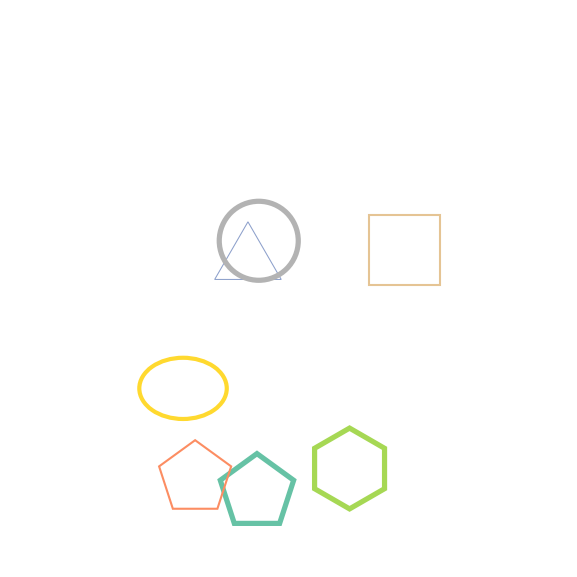[{"shape": "pentagon", "thickness": 2.5, "radius": 0.33, "center": [0.445, 0.147]}, {"shape": "pentagon", "thickness": 1, "radius": 0.33, "center": [0.338, 0.171]}, {"shape": "triangle", "thickness": 0.5, "radius": 0.33, "center": [0.429, 0.549]}, {"shape": "hexagon", "thickness": 2.5, "radius": 0.35, "center": [0.605, 0.188]}, {"shape": "oval", "thickness": 2, "radius": 0.38, "center": [0.317, 0.327]}, {"shape": "square", "thickness": 1, "radius": 0.31, "center": [0.7, 0.567]}, {"shape": "circle", "thickness": 2.5, "radius": 0.34, "center": [0.448, 0.582]}]